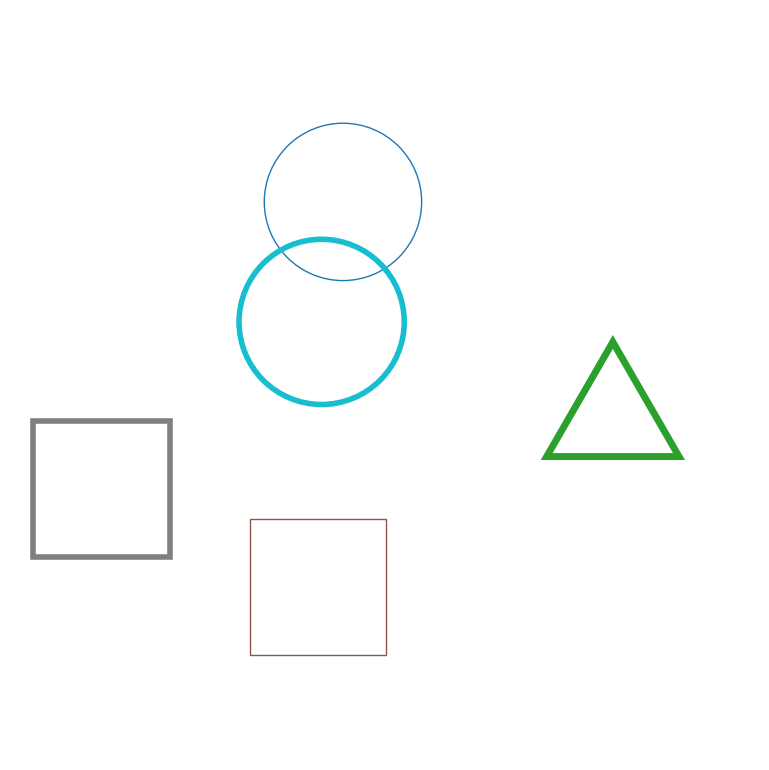[{"shape": "circle", "thickness": 0.5, "radius": 0.51, "center": [0.445, 0.738]}, {"shape": "triangle", "thickness": 2.5, "radius": 0.5, "center": [0.796, 0.457]}, {"shape": "square", "thickness": 0.5, "radius": 0.44, "center": [0.413, 0.238]}, {"shape": "square", "thickness": 2, "radius": 0.44, "center": [0.132, 0.365]}, {"shape": "circle", "thickness": 2, "radius": 0.54, "center": [0.418, 0.582]}]